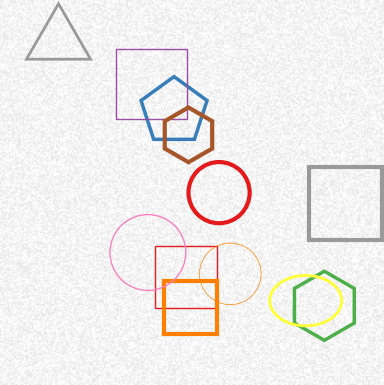[{"shape": "square", "thickness": 1, "radius": 0.41, "center": [0.483, 0.281]}, {"shape": "circle", "thickness": 3, "radius": 0.4, "center": [0.569, 0.5]}, {"shape": "pentagon", "thickness": 2.5, "radius": 0.45, "center": [0.452, 0.711]}, {"shape": "hexagon", "thickness": 2.5, "radius": 0.45, "center": [0.843, 0.206]}, {"shape": "square", "thickness": 1, "radius": 0.46, "center": [0.393, 0.782]}, {"shape": "circle", "thickness": 0.5, "radius": 0.4, "center": [0.598, 0.289]}, {"shape": "square", "thickness": 3, "radius": 0.34, "center": [0.495, 0.202]}, {"shape": "oval", "thickness": 2, "radius": 0.47, "center": [0.794, 0.219]}, {"shape": "hexagon", "thickness": 3, "radius": 0.36, "center": [0.49, 0.65]}, {"shape": "circle", "thickness": 1, "radius": 0.49, "center": [0.384, 0.344]}, {"shape": "triangle", "thickness": 2, "radius": 0.48, "center": [0.152, 0.894]}, {"shape": "square", "thickness": 3, "radius": 0.47, "center": [0.898, 0.472]}]